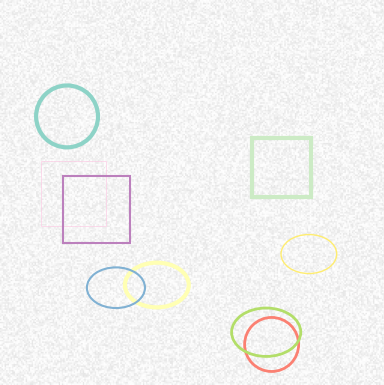[{"shape": "circle", "thickness": 3, "radius": 0.4, "center": [0.174, 0.698]}, {"shape": "oval", "thickness": 3, "radius": 0.41, "center": [0.407, 0.26]}, {"shape": "circle", "thickness": 2, "radius": 0.35, "center": [0.706, 0.105]}, {"shape": "oval", "thickness": 1.5, "radius": 0.38, "center": [0.301, 0.253]}, {"shape": "oval", "thickness": 2, "radius": 0.45, "center": [0.691, 0.137]}, {"shape": "square", "thickness": 0.5, "radius": 0.43, "center": [0.191, 0.497]}, {"shape": "square", "thickness": 1.5, "radius": 0.43, "center": [0.25, 0.455]}, {"shape": "square", "thickness": 3, "radius": 0.39, "center": [0.73, 0.565]}, {"shape": "oval", "thickness": 1, "radius": 0.36, "center": [0.802, 0.34]}]